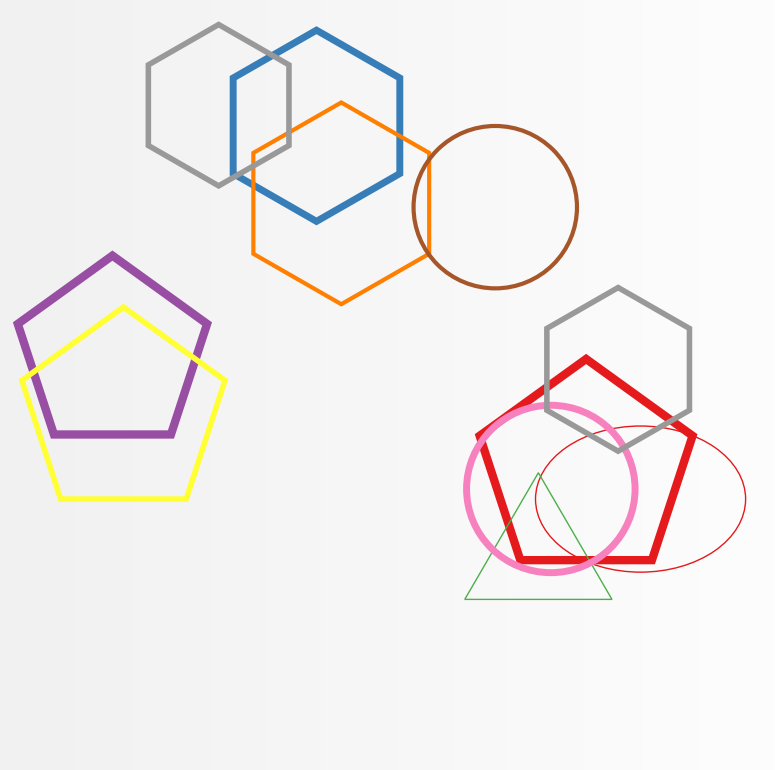[{"shape": "oval", "thickness": 0.5, "radius": 0.68, "center": [0.827, 0.352]}, {"shape": "pentagon", "thickness": 3, "radius": 0.72, "center": [0.756, 0.389]}, {"shape": "hexagon", "thickness": 2.5, "radius": 0.62, "center": [0.408, 0.837]}, {"shape": "triangle", "thickness": 0.5, "radius": 0.55, "center": [0.695, 0.276]}, {"shape": "pentagon", "thickness": 3, "radius": 0.64, "center": [0.145, 0.54]}, {"shape": "hexagon", "thickness": 1.5, "radius": 0.65, "center": [0.44, 0.736]}, {"shape": "pentagon", "thickness": 2, "radius": 0.69, "center": [0.159, 0.463]}, {"shape": "circle", "thickness": 1.5, "radius": 0.53, "center": [0.639, 0.731]}, {"shape": "circle", "thickness": 2.5, "radius": 0.54, "center": [0.711, 0.365]}, {"shape": "hexagon", "thickness": 2, "radius": 0.53, "center": [0.798, 0.52]}, {"shape": "hexagon", "thickness": 2, "radius": 0.52, "center": [0.282, 0.863]}]